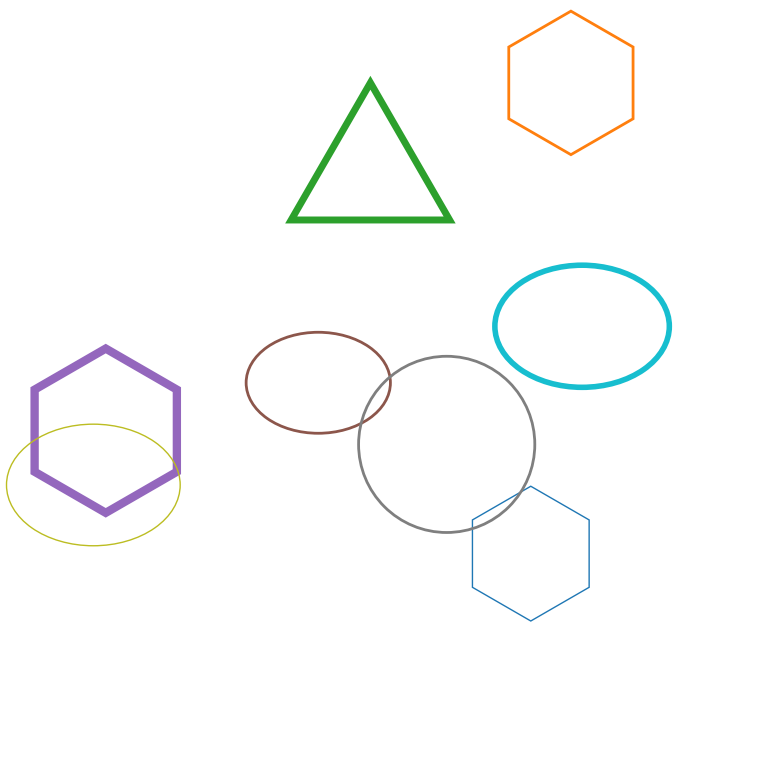[{"shape": "hexagon", "thickness": 0.5, "radius": 0.44, "center": [0.689, 0.281]}, {"shape": "hexagon", "thickness": 1, "radius": 0.47, "center": [0.741, 0.892]}, {"shape": "triangle", "thickness": 2.5, "radius": 0.59, "center": [0.481, 0.774]}, {"shape": "hexagon", "thickness": 3, "radius": 0.53, "center": [0.137, 0.441]}, {"shape": "oval", "thickness": 1, "radius": 0.47, "center": [0.413, 0.503]}, {"shape": "circle", "thickness": 1, "radius": 0.57, "center": [0.58, 0.423]}, {"shape": "oval", "thickness": 0.5, "radius": 0.56, "center": [0.121, 0.37]}, {"shape": "oval", "thickness": 2, "radius": 0.57, "center": [0.756, 0.576]}]